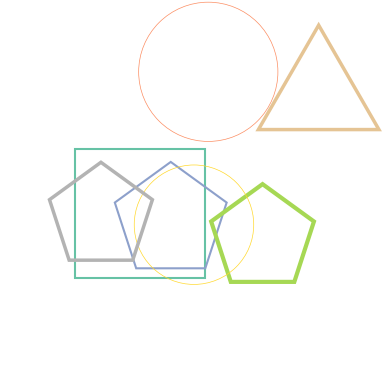[{"shape": "square", "thickness": 1.5, "radius": 0.84, "center": [0.364, 0.446]}, {"shape": "circle", "thickness": 0.5, "radius": 0.9, "center": [0.541, 0.813]}, {"shape": "pentagon", "thickness": 1.5, "radius": 0.76, "center": [0.443, 0.427]}, {"shape": "pentagon", "thickness": 3, "radius": 0.7, "center": [0.682, 0.381]}, {"shape": "circle", "thickness": 0.5, "radius": 0.78, "center": [0.504, 0.416]}, {"shape": "triangle", "thickness": 2.5, "radius": 0.9, "center": [0.828, 0.754]}, {"shape": "pentagon", "thickness": 2.5, "radius": 0.7, "center": [0.262, 0.438]}]